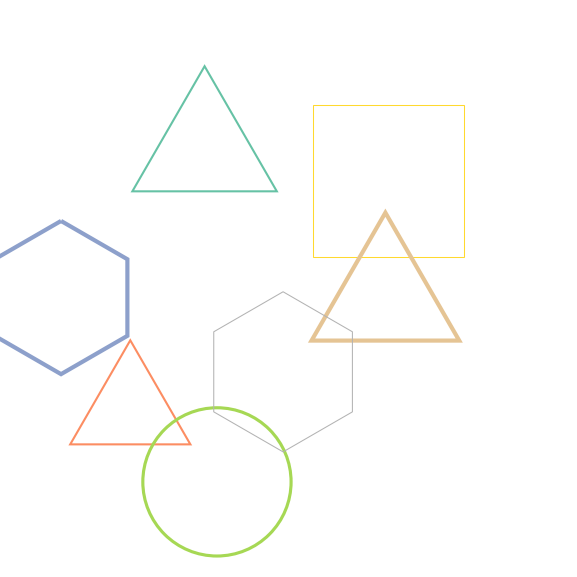[{"shape": "triangle", "thickness": 1, "radius": 0.72, "center": [0.354, 0.74]}, {"shape": "triangle", "thickness": 1, "radius": 0.6, "center": [0.226, 0.29]}, {"shape": "hexagon", "thickness": 2, "radius": 0.66, "center": [0.106, 0.484]}, {"shape": "circle", "thickness": 1.5, "radius": 0.64, "center": [0.376, 0.165]}, {"shape": "square", "thickness": 0.5, "radius": 0.65, "center": [0.673, 0.686]}, {"shape": "triangle", "thickness": 2, "radius": 0.74, "center": [0.667, 0.483]}, {"shape": "hexagon", "thickness": 0.5, "radius": 0.69, "center": [0.49, 0.355]}]